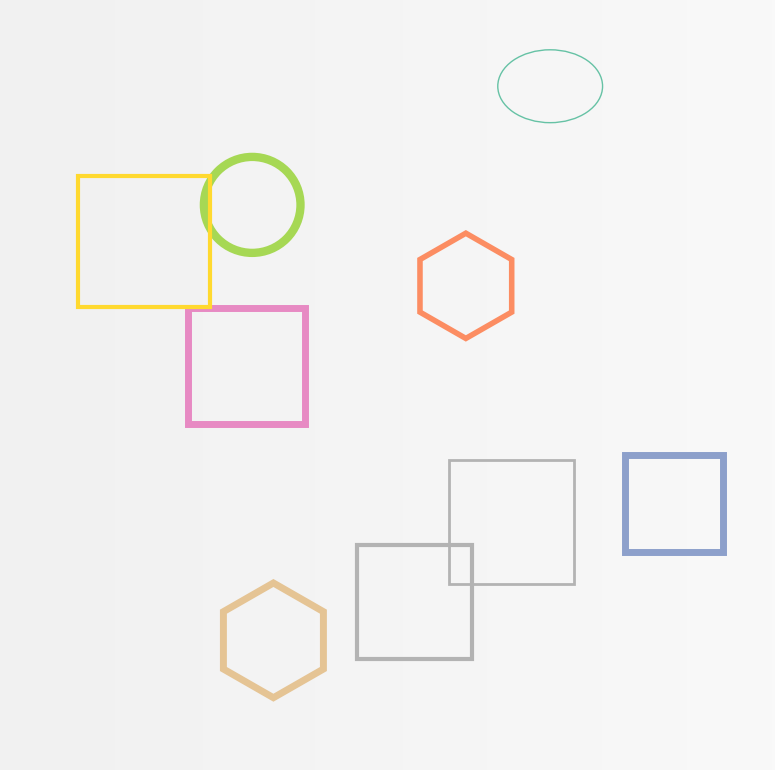[{"shape": "oval", "thickness": 0.5, "radius": 0.34, "center": [0.71, 0.888]}, {"shape": "hexagon", "thickness": 2, "radius": 0.34, "center": [0.601, 0.629]}, {"shape": "square", "thickness": 2.5, "radius": 0.32, "center": [0.87, 0.346]}, {"shape": "square", "thickness": 2.5, "radius": 0.38, "center": [0.318, 0.525]}, {"shape": "circle", "thickness": 3, "radius": 0.31, "center": [0.325, 0.734]}, {"shape": "square", "thickness": 1.5, "radius": 0.42, "center": [0.186, 0.686]}, {"shape": "hexagon", "thickness": 2.5, "radius": 0.37, "center": [0.353, 0.168]}, {"shape": "square", "thickness": 1.5, "radius": 0.37, "center": [0.535, 0.218]}, {"shape": "square", "thickness": 1, "radius": 0.4, "center": [0.66, 0.322]}]